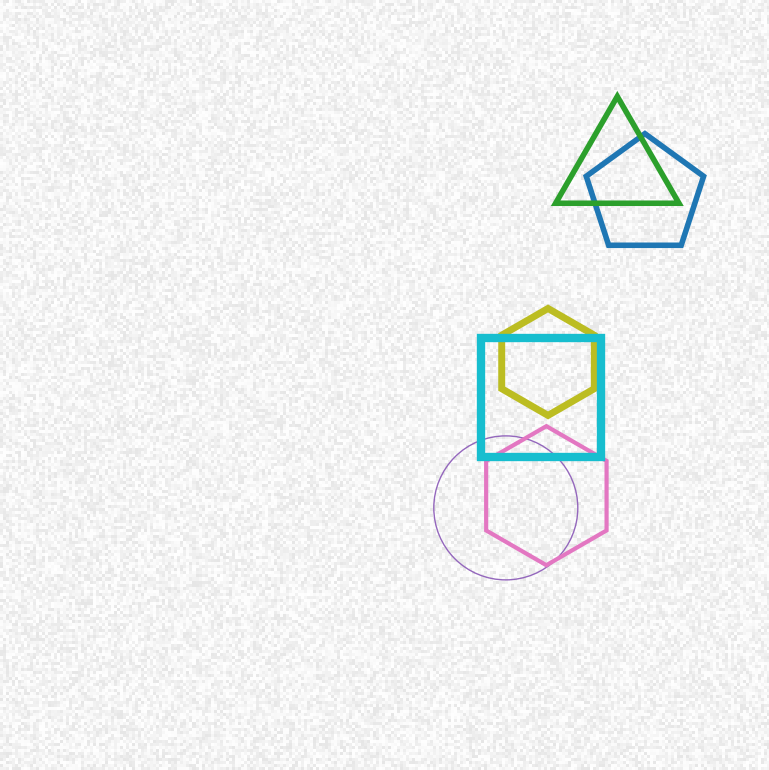[{"shape": "pentagon", "thickness": 2, "radius": 0.4, "center": [0.838, 0.746]}, {"shape": "triangle", "thickness": 2, "radius": 0.46, "center": [0.802, 0.782]}, {"shape": "circle", "thickness": 0.5, "radius": 0.47, "center": [0.657, 0.34]}, {"shape": "hexagon", "thickness": 1.5, "radius": 0.45, "center": [0.71, 0.356]}, {"shape": "hexagon", "thickness": 2.5, "radius": 0.35, "center": [0.712, 0.53]}, {"shape": "square", "thickness": 3, "radius": 0.39, "center": [0.702, 0.484]}]